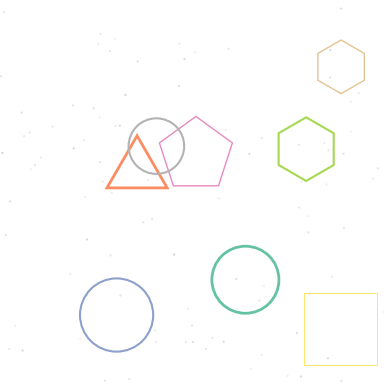[{"shape": "circle", "thickness": 2, "radius": 0.44, "center": [0.637, 0.273]}, {"shape": "triangle", "thickness": 2, "radius": 0.45, "center": [0.356, 0.557]}, {"shape": "circle", "thickness": 1.5, "radius": 0.48, "center": [0.303, 0.182]}, {"shape": "pentagon", "thickness": 1, "radius": 0.5, "center": [0.509, 0.598]}, {"shape": "hexagon", "thickness": 1.5, "radius": 0.41, "center": [0.795, 0.613]}, {"shape": "square", "thickness": 0.5, "radius": 0.47, "center": [0.884, 0.145]}, {"shape": "hexagon", "thickness": 1, "radius": 0.35, "center": [0.886, 0.826]}, {"shape": "circle", "thickness": 1.5, "radius": 0.36, "center": [0.406, 0.62]}]